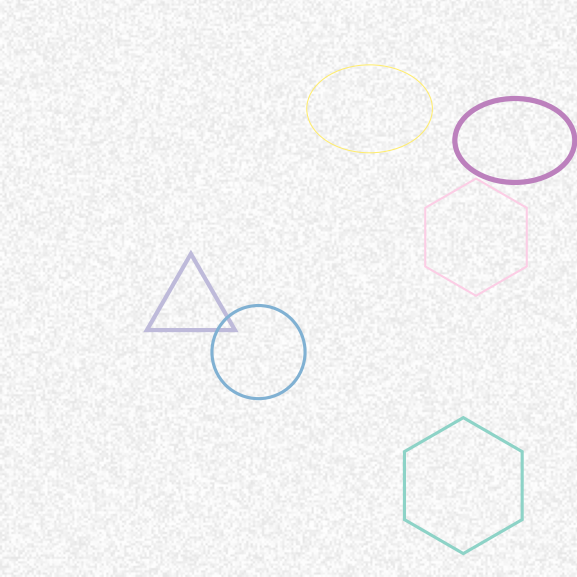[{"shape": "hexagon", "thickness": 1.5, "radius": 0.59, "center": [0.802, 0.158]}, {"shape": "triangle", "thickness": 2, "radius": 0.44, "center": [0.331, 0.472]}, {"shape": "circle", "thickness": 1.5, "radius": 0.4, "center": [0.448, 0.389]}, {"shape": "hexagon", "thickness": 1, "radius": 0.51, "center": [0.824, 0.589]}, {"shape": "oval", "thickness": 2.5, "radius": 0.52, "center": [0.891, 0.756]}, {"shape": "oval", "thickness": 0.5, "radius": 0.54, "center": [0.64, 0.811]}]